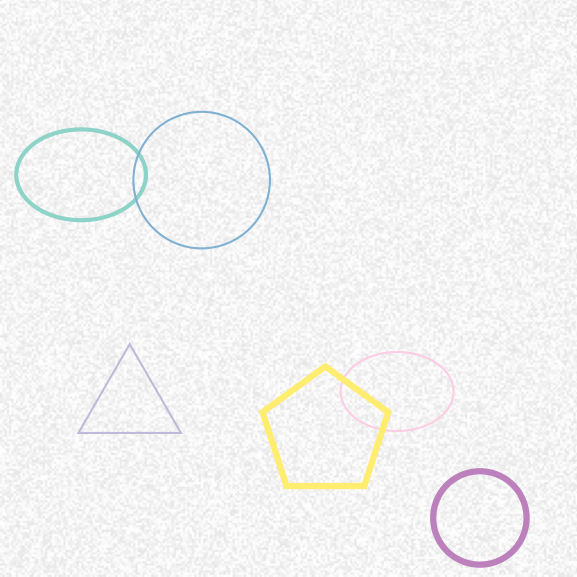[{"shape": "oval", "thickness": 2, "radius": 0.56, "center": [0.14, 0.696]}, {"shape": "triangle", "thickness": 1, "radius": 0.51, "center": [0.225, 0.301]}, {"shape": "circle", "thickness": 1, "radius": 0.59, "center": [0.349, 0.687]}, {"shape": "oval", "thickness": 1, "radius": 0.49, "center": [0.688, 0.321]}, {"shape": "circle", "thickness": 3, "radius": 0.4, "center": [0.831, 0.102]}, {"shape": "pentagon", "thickness": 3, "radius": 0.57, "center": [0.563, 0.25]}]